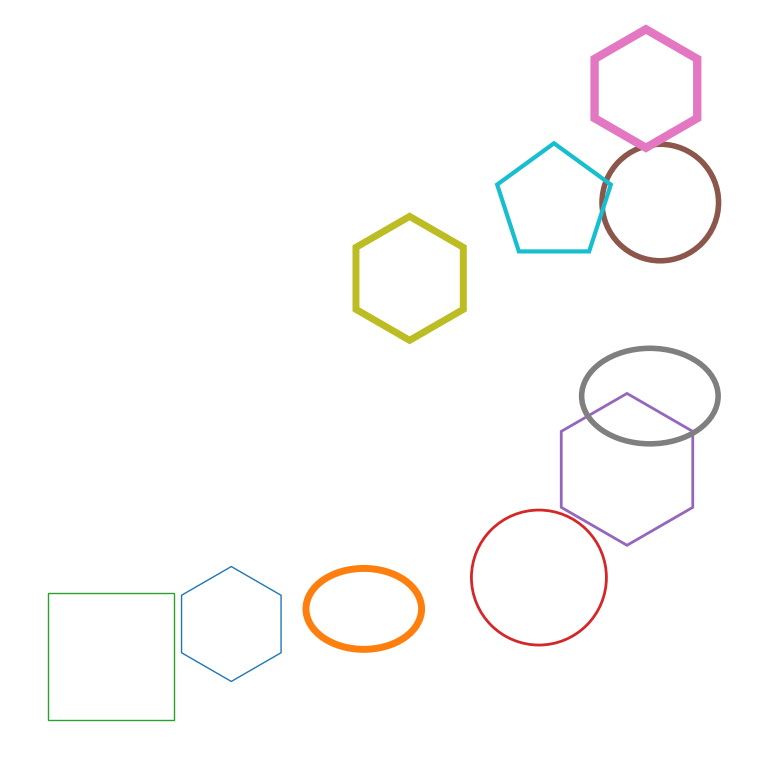[{"shape": "hexagon", "thickness": 0.5, "radius": 0.37, "center": [0.3, 0.19]}, {"shape": "oval", "thickness": 2.5, "radius": 0.38, "center": [0.472, 0.209]}, {"shape": "square", "thickness": 0.5, "radius": 0.41, "center": [0.144, 0.147]}, {"shape": "circle", "thickness": 1, "radius": 0.44, "center": [0.7, 0.25]}, {"shape": "hexagon", "thickness": 1, "radius": 0.49, "center": [0.814, 0.39]}, {"shape": "circle", "thickness": 2, "radius": 0.38, "center": [0.858, 0.737]}, {"shape": "hexagon", "thickness": 3, "radius": 0.38, "center": [0.839, 0.885]}, {"shape": "oval", "thickness": 2, "radius": 0.44, "center": [0.844, 0.486]}, {"shape": "hexagon", "thickness": 2.5, "radius": 0.4, "center": [0.532, 0.638]}, {"shape": "pentagon", "thickness": 1.5, "radius": 0.39, "center": [0.719, 0.736]}]